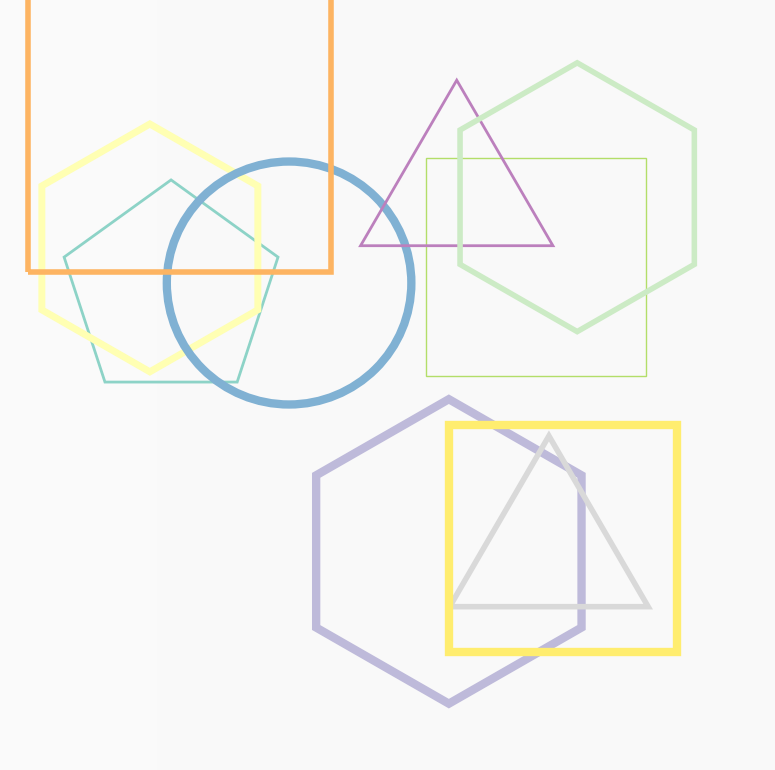[{"shape": "pentagon", "thickness": 1, "radius": 0.73, "center": [0.221, 0.621]}, {"shape": "hexagon", "thickness": 2.5, "radius": 0.8, "center": [0.193, 0.678]}, {"shape": "hexagon", "thickness": 3, "radius": 0.99, "center": [0.579, 0.284]}, {"shape": "circle", "thickness": 3, "radius": 0.79, "center": [0.373, 0.632]}, {"shape": "square", "thickness": 2, "radius": 0.98, "center": [0.232, 0.842]}, {"shape": "square", "thickness": 0.5, "radius": 0.71, "center": [0.692, 0.654]}, {"shape": "triangle", "thickness": 2, "radius": 0.74, "center": [0.708, 0.286]}, {"shape": "triangle", "thickness": 1, "radius": 0.72, "center": [0.589, 0.753]}, {"shape": "hexagon", "thickness": 2, "radius": 0.87, "center": [0.745, 0.744]}, {"shape": "square", "thickness": 3, "radius": 0.74, "center": [0.726, 0.301]}]